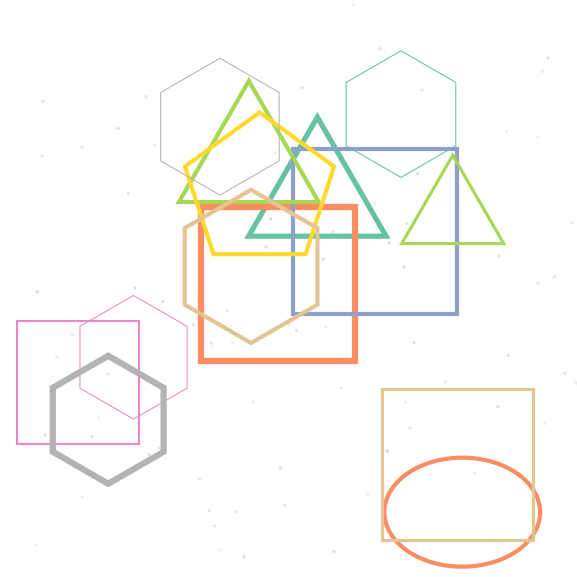[{"shape": "triangle", "thickness": 2.5, "radius": 0.69, "center": [0.55, 0.659]}, {"shape": "hexagon", "thickness": 0.5, "radius": 0.55, "center": [0.694, 0.802]}, {"shape": "square", "thickness": 3, "radius": 0.67, "center": [0.482, 0.507]}, {"shape": "oval", "thickness": 2, "radius": 0.67, "center": [0.8, 0.112]}, {"shape": "square", "thickness": 2, "radius": 0.71, "center": [0.649, 0.598]}, {"shape": "square", "thickness": 1, "radius": 0.53, "center": [0.135, 0.337]}, {"shape": "hexagon", "thickness": 0.5, "radius": 0.54, "center": [0.231, 0.38]}, {"shape": "triangle", "thickness": 2, "radius": 0.7, "center": [0.431, 0.719]}, {"shape": "triangle", "thickness": 1.5, "radius": 0.51, "center": [0.784, 0.628]}, {"shape": "pentagon", "thickness": 2, "radius": 0.68, "center": [0.449, 0.669]}, {"shape": "square", "thickness": 1.5, "radius": 0.65, "center": [0.792, 0.195]}, {"shape": "hexagon", "thickness": 2, "radius": 0.66, "center": [0.435, 0.538]}, {"shape": "hexagon", "thickness": 3, "radius": 0.55, "center": [0.187, 0.272]}, {"shape": "hexagon", "thickness": 0.5, "radius": 0.59, "center": [0.381, 0.78]}]